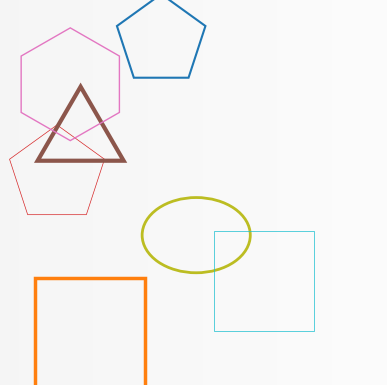[{"shape": "pentagon", "thickness": 1.5, "radius": 0.6, "center": [0.416, 0.895]}, {"shape": "square", "thickness": 2.5, "radius": 0.71, "center": [0.232, 0.137]}, {"shape": "pentagon", "thickness": 0.5, "radius": 0.64, "center": [0.147, 0.547]}, {"shape": "triangle", "thickness": 3, "radius": 0.64, "center": [0.208, 0.647]}, {"shape": "hexagon", "thickness": 1, "radius": 0.73, "center": [0.181, 0.781]}, {"shape": "oval", "thickness": 2, "radius": 0.7, "center": [0.506, 0.389]}, {"shape": "square", "thickness": 0.5, "radius": 0.65, "center": [0.681, 0.271]}]